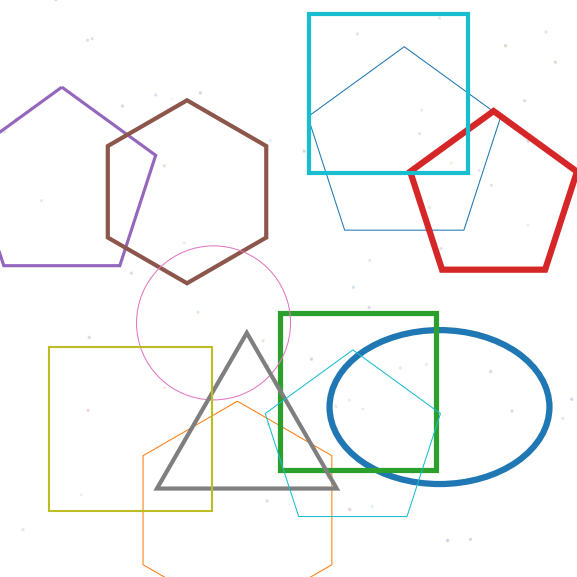[{"shape": "pentagon", "thickness": 0.5, "radius": 0.88, "center": [0.7, 0.743]}, {"shape": "oval", "thickness": 3, "radius": 0.95, "center": [0.761, 0.294]}, {"shape": "hexagon", "thickness": 0.5, "radius": 0.94, "center": [0.411, 0.116]}, {"shape": "square", "thickness": 2.5, "radius": 0.68, "center": [0.62, 0.321]}, {"shape": "pentagon", "thickness": 3, "radius": 0.76, "center": [0.855, 0.655]}, {"shape": "pentagon", "thickness": 1.5, "radius": 0.85, "center": [0.107, 0.677]}, {"shape": "hexagon", "thickness": 2, "radius": 0.79, "center": [0.324, 0.667]}, {"shape": "circle", "thickness": 0.5, "radius": 0.67, "center": [0.37, 0.44]}, {"shape": "triangle", "thickness": 2, "radius": 0.9, "center": [0.427, 0.243]}, {"shape": "square", "thickness": 1, "radius": 0.71, "center": [0.226, 0.256]}, {"shape": "square", "thickness": 2, "radius": 0.69, "center": [0.673, 0.837]}, {"shape": "pentagon", "thickness": 0.5, "radius": 0.8, "center": [0.611, 0.234]}]